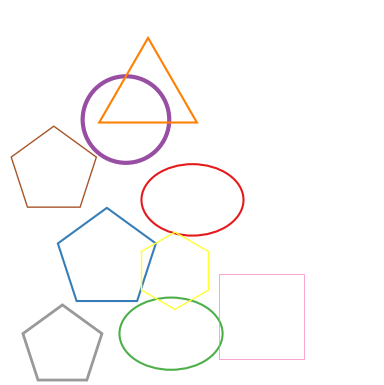[{"shape": "oval", "thickness": 1.5, "radius": 0.66, "center": [0.5, 0.481]}, {"shape": "pentagon", "thickness": 1.5, "radius": 0.67, "center": [0.278, 0.326]}, {"shape": "oval", "thickness": 1.5, "radius": 0.67, "center": [0.444, 0.133]}, {"shape": "circle", "thickness": 3, "radius": 0.56, "center": [0.327, 0.689]}, {"shape": "triangle", "thickness": 1.5, "radius": 0.73, "center": [0.385, 0.755]}, {"shape": "hexagon", "thickness": 1, "radius": 0.5, "center": [0.454, 0.297]}, {"shape": "pentagon", "thickness": 1, "radius": 0.58, "center": [0.14, 0.556]}, {"shape": "square", "thickness": 0.5, "radius": 0.55, "center": [0.679, 0.177]}, {"shape": "pentagon", "thickness": 2, "radius": 0.54, "center": [0.162, 0.1]}]